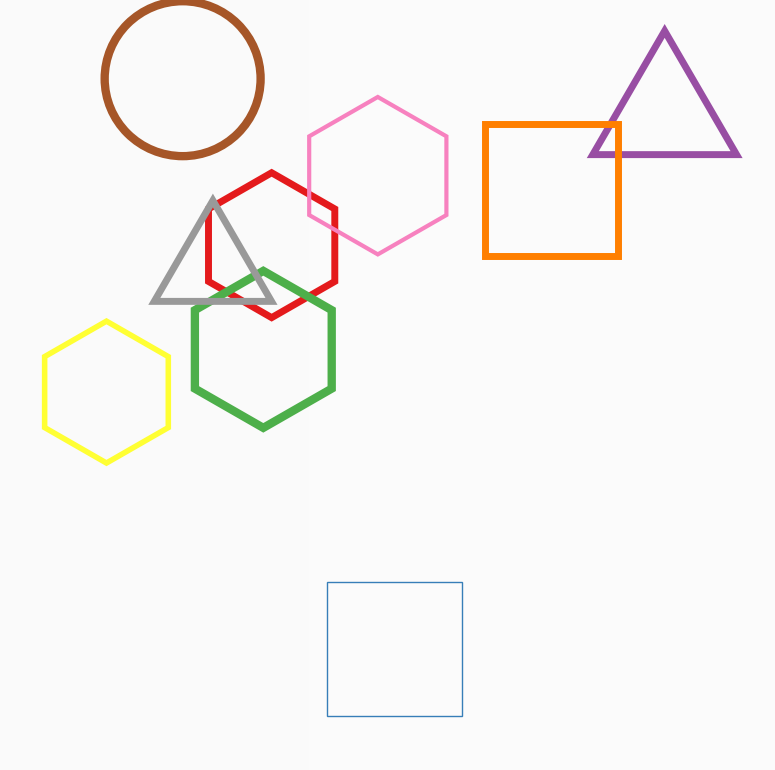[{"shape": "hexagon", "thickness": 2.5, "radius": 0.47, "center": [0.351, 0.682]}, {"shape": "square", "thickness": 0.5, "radius": 0.43, "center": [0.509, 0.157]}, {"shape": "hexagon", "thickness": 3, "radius": 0.51, "center": [0.34, 0.546]}, {"shape": "triangle", "thickness": 2.5, "radius": 0.54, "center": [0.858, 0.853]}, {"shape": "square", "thickness": 2.5, "radius": 0.43, "center": [0.712, 0.753]}, {"shape": "hexagon", "thickness": 2, "radius": 0.46, "center": [0.137, 0.491]}, {"shape": "circle", "thickness": 3, "radius": 0.5, "center": [0.236, 0.898]}, {"shape": "hexagon", "thickness": 1.5, "radius": 0.51, "center": [0.487, 0.772]}, {"shape": "triangle", "thickness": 2.5, "radius": 0.44, "center": [0.275, 0.652]}]